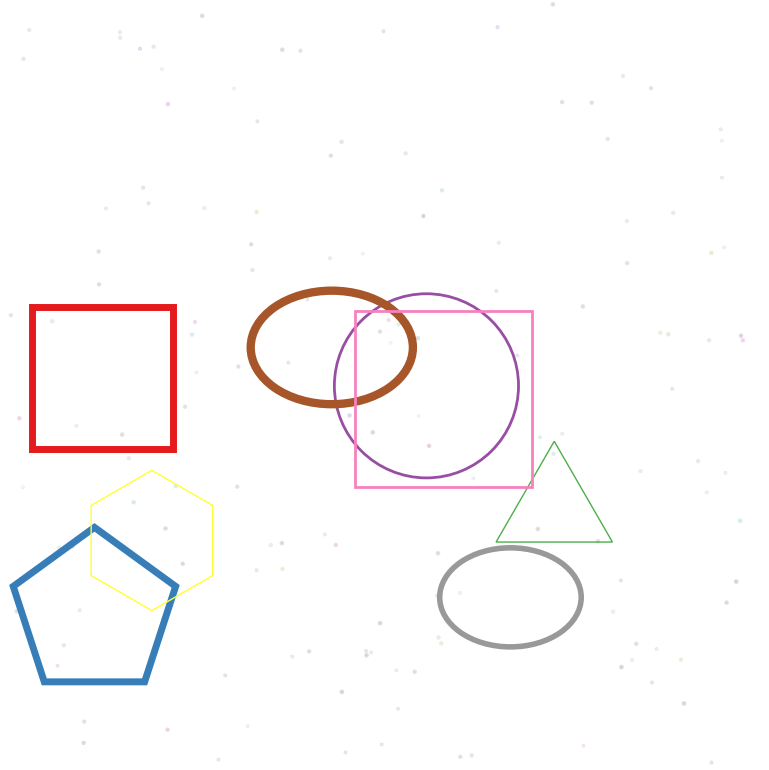[{"shape": "square", "thickness": 2.5, "radius": 0.46, "center": [0.133, 0.51]}, {"shape": "pentagon", "thickness": 2.5, "radius": 0.55, "center": [0.123, 0.204]}, {"shape": "triangle", "thickness": 0.5, "radius": 0.44, "center": [0.72, 0.34]}, {"shape": "circle", "thickness": 1, "radius": 0.6, "center": [0.554, 0.499]}, {"shape": "hexagon", "thickness": 0.5, "radius": 0.46, "center": [0.197, 0.298]}, {"shape": "oval", "thickness": 3, "radius": 0.53, "center": [0.431, 0.549]}, {"shape": "square", "thickness": 1, "radius": 0.57, "center": [0.576, 0.482]}, {"shape": "oval", "thickness": 2, "radius": 0.46, "center": [0.663, 0.224]}]